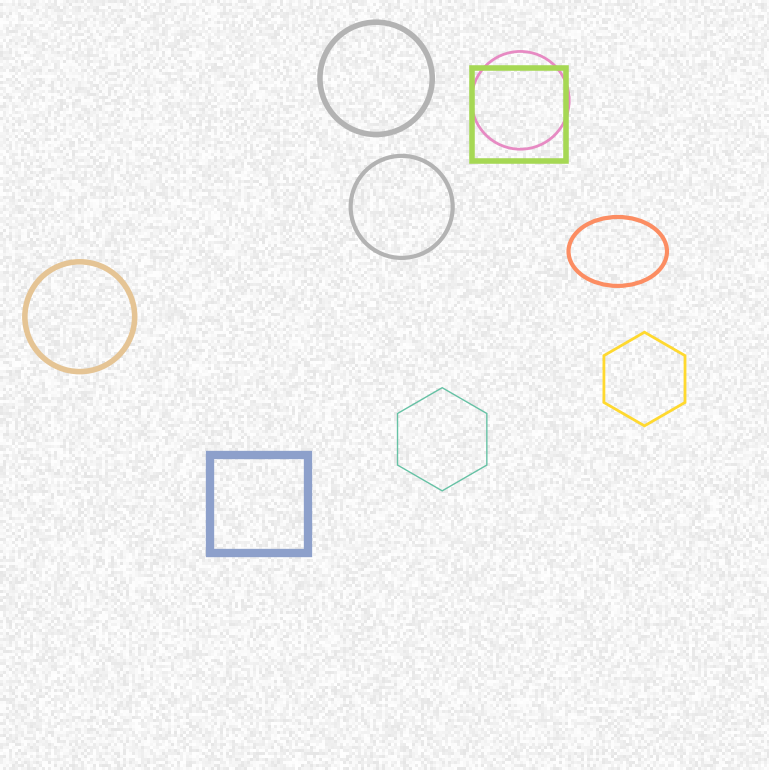[{"shape": "hexagon", "thickness": 0.5, "radius": 0.33, "center": [0.574, 0.43]}, {"shape": "oval", "thickness": 1.5, "radius": 0.32, "center": [0.802, 0.673]}, {"shape": "square", "thickness": 3, "radius": 0.32, "center": [0.336, 0.346]}, {"shape": "circle", "thickness": 1, "radius": 0.32, "center": [0.676, 0.87]}, {"shape": "square", "thickness": 2, "radius": 0.3, "center": [0.674, 0.851]}, {"shape": "hexagon", "thickness": 1, "radius": 0.3, "center": [0.837, 0.508]}, {"shape": "circle", "thickness": 2, "radius": 0.36, "center": [0.104, 0.589]}, {"shape": "circle", "thickness": 2, "radius": 0.36, "center": [0.488, 0.898]}, {"shape": "circle", "thickness": 1.5, "radius": 0.33, "center": [0.522, 0.731]}]